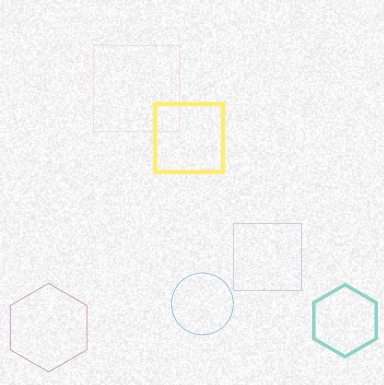[{"shape": "hexagon", "thickness": 2.5, "radius": 0.47, "center": [0.896, 0.167]}, {"shape": "square", "thickness": 0.5, "radius": 0.44, "center": [0.694, 0.334]}, {"shape": "circle", "thickness": 0.5, "radius": 0.4, "center": [0.526, 0.211]}, {"shape": "square", "thickness": 0.5, "radius": 0.56, "center": [0.354, 0.771]}, {"shape": "hexagon", "thickness": 0.5, "radius": 0.58, "center": [0.126, 0.149]}, {"shape": "square", "thickness": 3, "radius": 0.44, "center": [0.492, 0.642]}]